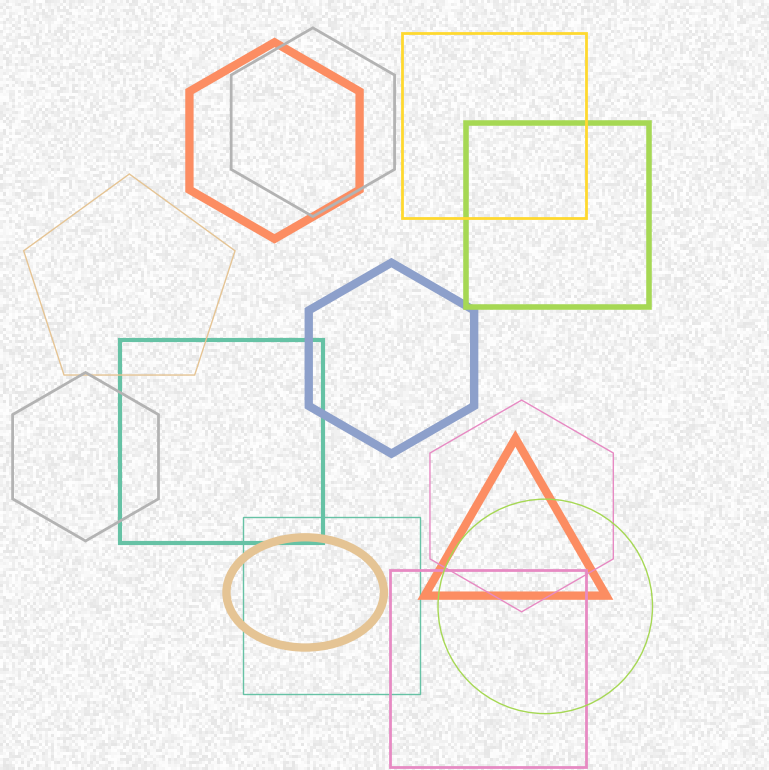[{"shape": "square", "thickness": 0.5, "radius": 0.58, "center": [0.431, 0.213]}, {"shape": "square", "thickness": 1.5, "radius": 0.66, "center": [0.287, 0.426]}, {"shape": "triangle", "thickness": 3, "radius": 0.68, "center": [0.669, 0.295]}, {"shape": "hexagon", "thickness": 3, "radius": 0.64, "center": [0.357, 0.817]}, {"shape": "hexagon", "thickness": 3, "radius": 0.62, "center": [0.508, 0.535]}, {"shape": "square", "thickness": 1, "radius": 0.64, "center": [0.634, 0.132]}, {"shape": "hexagon", "thickness": 0.5, "radius": 0.69, "center": [0.677, 0.343]}, {"shape": "square", "thickness": 2, "radius": 0.6, "center": [0.724, 0.721]}, {"shape": "circle", "thickness": 0.5, "radius": 0.7, "center": [0.708, 0.212]}, {"shape": "square", "thickness": 1, "radius": 0.6, "center": [0.642, 0.837]}, {"shape": "pentagon", "thickness": 0.5, "radius": 0.72, "center": [0.168, 0.63]}, {"shape": "oval", "thickness": 3, "radius": 0.51, "center": [0.396, 0.231]}, {"shape": "hexagon", "thickness": 1, "radius": 0.61, "center": [0.406, 0.841]}, {"shape": "hexagon", "thickness": 1, "radius": 0.55, "center": [0.111, 0.407]}]